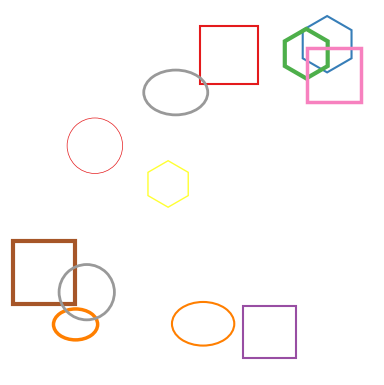[{"shape": "circle", "thickness": 0.5, "radius": 0.36, "center": [0.246, 0.621]}, {"shape": "square", "thickness": 1.5, "radius": 0.38, "center": [0.595, 0.858]}, {"shape": "hexagon", "thickness": 1.5, "radius": 0.37, "center": [0.85, 0.885]}, {"shape": "hexagon", "thickness": 3, "radius": 0.32, "center": [0.795, 0.861]}, {"shape": "square", "thickness": 1.5, "radius": 0.34, "center": [0.699, 0.138]}, {"shape": "oval", "thickness": 2.5, "radius": 0.29, "center": [0.196, 0.157]}, {"shape": "oval", "thickness": 1.5, "radius": 0.4, "center": [0.528, 0.159]}, {"shape": "hexagon", "thickness": 1, "radius": 0.3, "center": [0.437, 0.522]}, {"shape": "square", "thickness": 3, "radius": 0.41, "center": [0.114, 0.292]}, {"shape": "square", "thickness": 2.5, "radius": 0.35, "center": [0.868, 0.806]}, {"shape": "circle", "thickness": 2, "radius": 0.36, "center": [0.225, 0.241]}, {"shape": "oval", "thickness": 2, "radius": 0.42, "center": [0.456, 0.76]}]